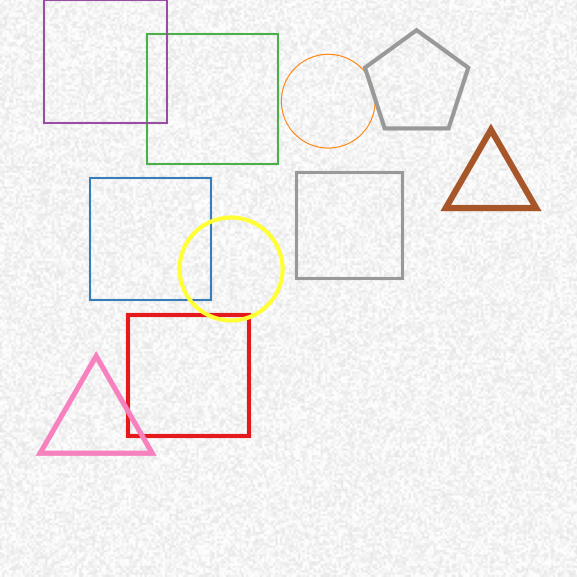[{"shape": "square", "thickness": 2, "radius": 0.53, "center": [0.326, 0.349]}, {"shape": "square", "thickness": 1, "radius": 0.53, "center": [0.261, 0.585]}, {"shape": "square", "thickness": 1, "radius": 0.57, "center": [0.368, 0.828]}, {"shape": "square", "thickness": 1, "radius": 0.53, "center": [0.182, 0.893]}, {"shape": "circle", "thickness": 0.5, "radius": 0.41, "center": [0.568, 0.824]}, {"shape": "circle", "thickness": 2, "radius": 0.45, "center": [0.4, 0.533]}, {"shape": "triangle", "thickness": 3, "radius": 0.45, "center": [0.85, 0.684]}, {"shape": "triangle", "thickness": 2.5, "radius": 0.56, "center": [0.167, 0.27]}, {"shape": "square", "thickness": 1.5, "radius": 0.46, "center": [0.604, 0.61]}, {"shape": "pentagon", "thickness": 2, "radius": 0.47, "center": [0.721, 0.853]}]